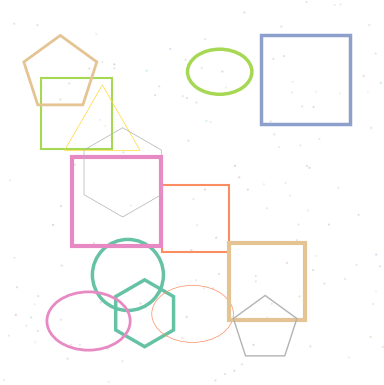[{"shape": "hexagon", "thickness": 2.5, "radius": 0.43, "center": [0.376, 0.186]}, {"shape": "circle", "thickness": 2.5, "radius": 0.46, "center": [0.332, 0.286]}, {"shape": "square", "thickness": 1.5, "radius": 0.43, "center": [0.508, 0.431]}, {"shape": "oval", "thickness": 0.5, "radius": 0.53, "center": [0.5, 0.185]}, {"shape": "square", "thickness": 2.5, "radius": 0.58, "center": [0.794, 0.793]}, {"shape": "square", "thickness": 3, "radius": 0.58, "center": [0.302, 0.476]}, {"shape": "oval", "thickness": 2, "radius": 0.54, "center": [0.23, 0.166]}, {"shape": "square", "thickness": 1.5, "radius": 0.46, "center": [0.198, 0.705]}, {"shape": "oval", "thickness": 2.5, "radius": 0.42, "center": [0.571, 0.814]}, {"shape": "triangle", "thickness": 0.5, "radius": 0.57, "center": [0.266, 0.666]}, {"shape": "square", "thickness": 3, "radius": 0.5, "center": [0.694, 0.269]}, {"shape": "pentagon", "thickness": 2, "radius": 0.5, "center": [0.157, 0.808]}, {"shape": "hexagon", "thickness": 0.5, "radius": 0.58, "center": [0.319, 0.552]}, {"shape": "pentagon", "thickness": 1, "radius": 0.43, "center": [0.689, 0.146]}]